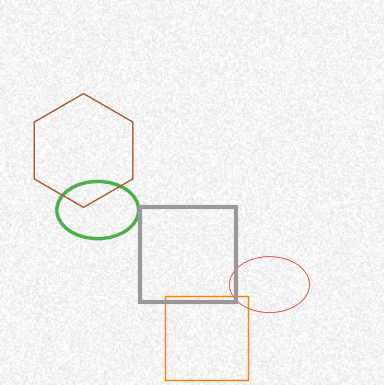[{"shape": "oval", "thickness": 0.5, "radius": 0.52, "center": [0.7, 0.261]}, {"shape": "oval", "thickness": 2.5, "radius": 0.53, "center": [0.254, 0.454]}, {"shape": "square", "thickness": 1, "radius": 0.54, "center": [0.537, 0.122]}, {"shape": "hexagon", "thickness": 1, "radius": 0.74, "center": [0.217, 0.609]}, {"shape": "square", "thickness": 3, "radius": 0.62, "center": [0.488, 0.339]}]